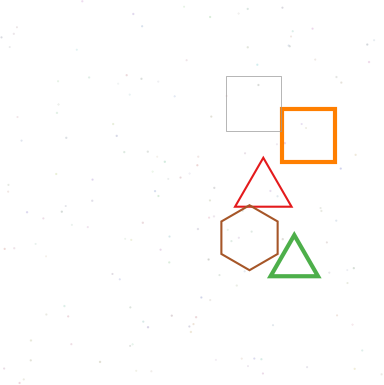[{"shape": "triangle", "thickness": 1.5, "radius": 0.42, "center": [0.684, 0.505]}, {"shape": "triangle", "thickness": 3, "radius": 0.36, "center": [0.764, 0.318]}, {"shape": "square", "thickness": 3, "radius": 0.34, "center": [0.801, 0.648]}, {"shape": "hexagon", "thickness": 1.5, "radius": 0.42, "center": [0.648, 0.383]}, {"shape": "square", "thickness": 0.5, "radius": 0.36, "center": [0.659, 0.73]}]